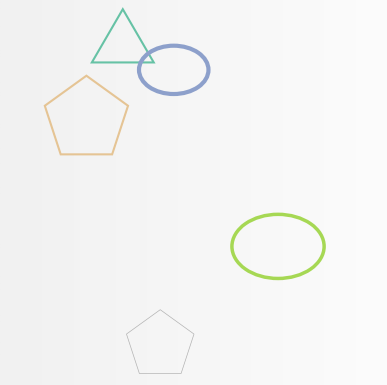[{"shape": "triangle", "thickness": 1.5, "radius": 0.46, "center": [0.317, 0.884]}, {"shape": "oval", "thickness": 3, "radius": 0.45, "center": [0.448, 0.819]}, {"shape": "oval", "thickness": 2.5, "radius": 0.59, "center": [0.717, 0.36]}, {"shape": "pentagon", "thickness": 1.5, "radius": 0.56, "center": [0.223, 0.69]}, {"shape": "pentagon", "thickness": 0.5, "radius": 0.46, "center": [0.414, 0.104]}]